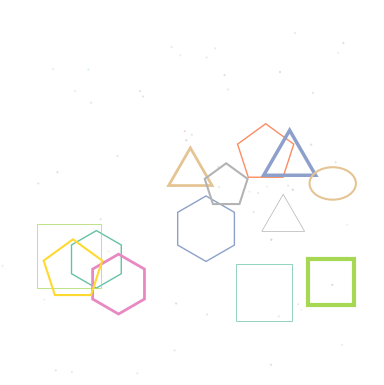[{"shape": "hexagon", "thickness": 1, "radius": 0.37, "center": [0.25, 0.326]}, {"shape": "square", "thickness": 0.5, "radius": 0.37, "center": [0.686, 0.24]}, {"shape": "pentagon", "thickness": 1, "radius": 0.38, "center": [0.69, 0.602]}, {"shape": "hexagon", "thickness": 1, "radius": 0.43, "center": [0.535, 0.406]}, {"shape": "triangle", "thickness": 2.5, "radius": 0.39, "center": [0.752, 0.584]}, {"shape": "hexagon", "thickness": 2, "radius": 0.39, "center": [0.308, 0.262]}, {"shape": "square", "thickness": 3, "radius": 0.3, "center": [0.86, 0.268]}, {"shape": "square", "thickness": 0.5, "radius": 0.42, "center": [0.179, 0.335]}, {"shape": "pentagon", "thickness": 1.5, "radius": 0.4, "center": [0.19, 0.298]}, {"shape": "triangle", "thickness": 2, "radius": 0.33, "center": [0.494, 0.551]}, {"shape": "oval", "thickness": 1.5, "radius": 0.3, "center": [0.864, 0.524]}, {"shape": "pentagon", "thickness": 1.5, "radius": 0.29, "center": [0.588, 0.517]}, {"shape": "triangle", "thickness": 0.5, "radius": 0.32, "center": [0.736, 0.431]}]